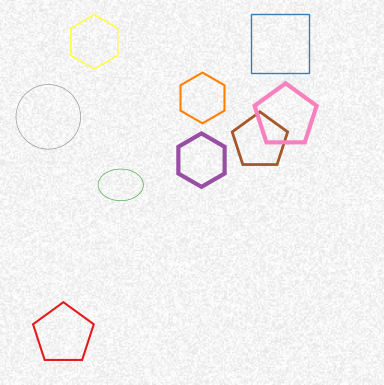[{"shape": "pentagon", "thickness": 1.5, "radius": 0.41, "center": [0.165, 0.132]}, {"shape": "square", "thickness": 1, "radius": 0.38, "center": [0.727, 0.886]}, {"shape": "oval", "thickness": 0.5, "radius": 0.29, "center": [0.314, 0.52]}, {"shape": "hexagon", "thickness": 3, "radius": 0.35, "center": [0.523, 0.584]}, {"shape": "hexagon", "thickness": 1.5, "radius": 0.33, "center": [0.526, 0.746]}, {"shape": "hexagon", "thickness": 1, "radius": 0.35, "center": [0.245, 0.891]}, {"shape": "pentagon", "thickness": 2, "radius": 0.38, "center": [0.675, 0.634]}, {"shape": "pentagon", "thickness": 3, "radius": 0.42, "center": [0.742, 0.699]}, {"shape": "circle", "thickness": 0.5, "radius": 0.42, "center": [0.126, 0.697]}]